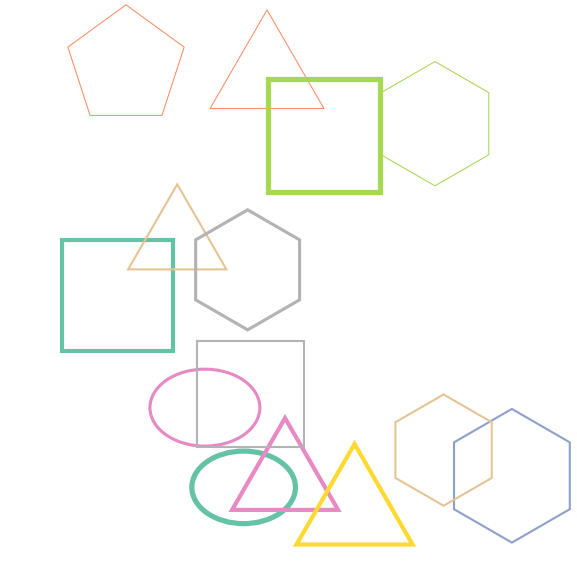[{"shape": "oval", "thickness": 2.5, "radius": 0.45, "center": [0.422, 0.155]}, {"shape": "square", "thickness": 2, "radius": 0.48, "center": [0.204, 0.488]}, {"shape": "triangle", "thickness": 0.5, "radius": 0.57, "center": [0.462, 0.868]}, {"shape": "pentagon", "thickness": 0.5, "radius": 0.53, "center": [0.218, 0.885]}, {"shape": "hexagon", "thickness": 1, "radius": 0.58, "center": [0.886, 0.175]}, {"shape": "oval", "thickness": 1.5, "radius": 0.48, "center": [0.355, 0.293]}, {"shape": "triangle", "thickness": 2, "radius": 0.53, "center": [0.494, 0.169]}, {"shape": "square", "thickness": 2.5, "radius": 0.49, "center": [0.561, 0.765]}, {"shape": "hexagon", "thickness": 0.5, "radius": 0.54, "center": [0.753, 0.785]}, {"shape": "triangle", "thickness": 2, "radius": 0.58, "center": [0.614, 0.114]}, {"shape": "triangle", "thickness": 1, "radius": 0.49, "center": [0.307, 0.582]}, {"shape": "hexagon", "thickness": 1, "radius": 0.48, "center": [0.768, 0.22]}, {"shape": "hexagon", "thickness": 1.5, "radius": 0.52, "center": [0.429, 0.532]}, {"shape": "square", "thickness": 1, "radius": 0.46, "center": [0.434, 0.317]}]